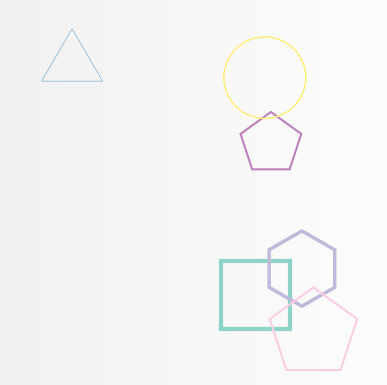[{"shape": "square", "thickness": 3, "radius": 0.44, "center": [0.659, 0.234]}, {"shape": "hexagon", "thickness": 2.5, "radius": 0.49, "center": [0.779, 0.302]}, {"shape": "triangle", "thickness": 0.5, "radius": 0.45, "center": [0.186, 0.835]}, {"shape": "pentagon", "thickness": 1.5, "radius": 0.59, "center": [0.809, 0.135]}, {"shape": "pentagon", "thickness": 1.5, "radius": 0.41, "center": [0.699, 0.627]}, {"shape": "circle", "thickness": 1, "radius": 0.53, "center": [0.683, 0.798]}]